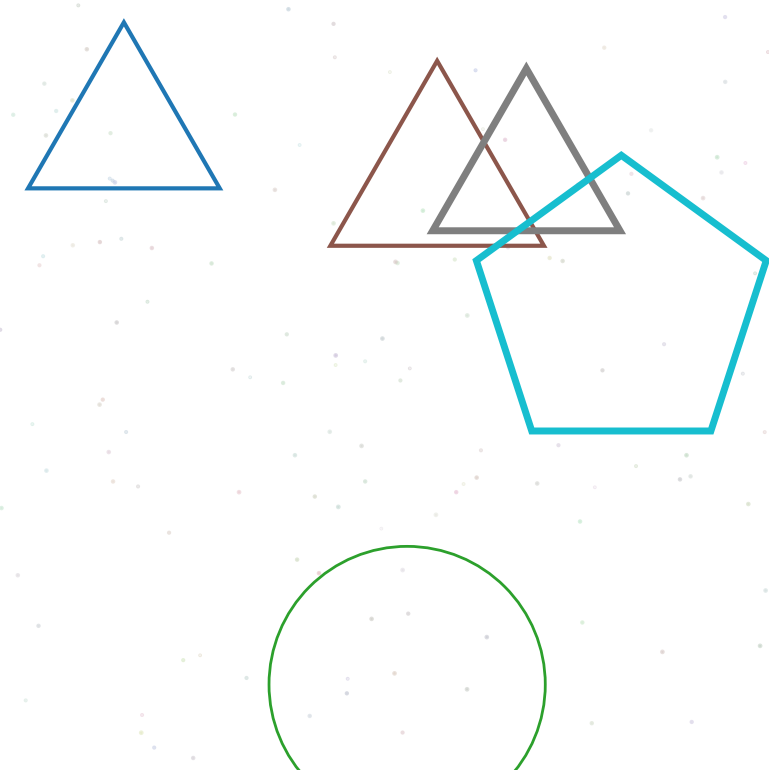[{"shape": "triangle", "thickness": 1.5, "radius": 0.72, "center": [0.161, 0.827]}, {"shape": "circle", "thickness": 1, "radius": 0.9, "center": [0.529, 0.111]}, {"shape": "triangle", "thickness": 1.5, "radius": 0.8, "center": [0.568, 0.761]}, {"shape": "triangle", "thickness": 2.5, "radius": 0.7, "center": [0.684, 0.771]}, {"shape": "pentagon", "thickness": 2.5, "radius": 0.99, "center": [0.807, 0.6]}]